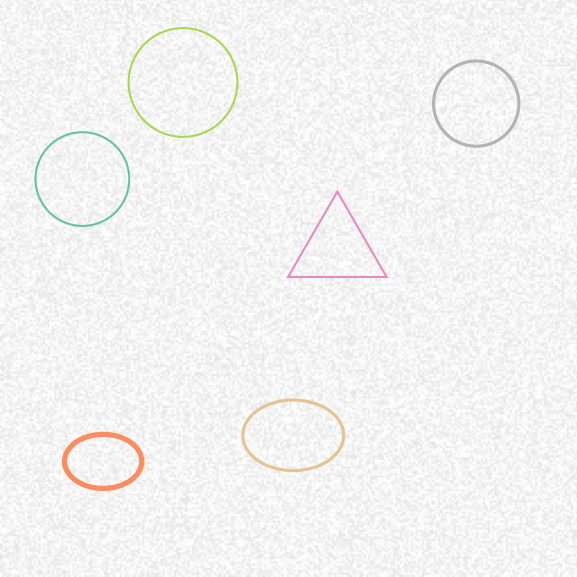[{"shape": "circle", "thickness": 1, "radius": 0.41, "center": [0.143, 0.689]}, {"shape": "oval", "thickness": 2.5, "radius": 0.33, "center": [0.179, 0.2]}, {"shape": "triangle", "thickness": 1, "radius": 0.49, "center": [0.584, 0.569]}, {"shape": "circle", "thickness": 1, "radius": 0.47, "center": [0.317, 0.856]}, {"shape": "oval", "thickness": 1.5, "radius": 0.44, "center": [0.508, 0.245]}, {"shape": "circle", "thickness": 1.5, "radius": 0.37, "center": [0.825, 0.82]}]